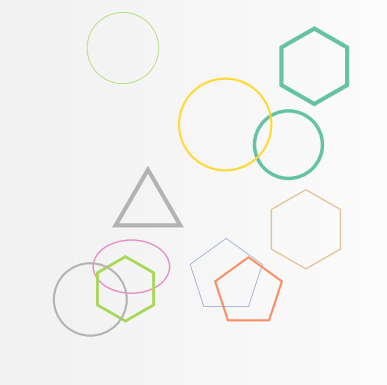[{"shape": "circle", "thickness": 2.5, "radius": 0.44, "center": [0.744, 0.624]}, {"shape": "hexagon", "thickness": 3, "radius": 0.49, "center": [0.811, 0.828]}, {"shape": "pentagon", "thickness": 1.5, "radius": 0.45, "center": [0.641, 0.241]}, {"shape": "pentagon", "thickness": 0.5, "radius": 0.49, "center": [0.584, 0.283]}, {"shape": "oval", "thickness": 1, "radius": 0.49, "center": [0.339, 0.307]}, {"shape": "hexagon", "thickness": 2, "radius": 0.42, "center": [0.324, 0.25]}, {"shape": "circle", "thickness": 0.5, "radius": 0.46, "center": [0.317, 0.875]}, {"shape": "circle", "thickness": 1.5, "radius": 0.6, "center": [0.581, 0.677]}, {"shape": "hexagon", "thickness": 1, "radius": 0.51, "center": [0.789, 0.404]}, {"shape": "circle", "thickness": 1.5, "radius": 0.47, "center": [0.233, 0.222]}, {"shape": "triangle", "thickness": 3, "radius": 0.48, "center": [0.382, 0.463]}]